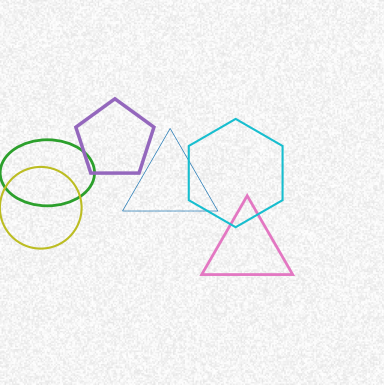[{"shape": "triangle", "thickness": 0.5, "radius": 0.71, "center": [0.442, 0.523]}, {"shape": "oval", "thickness": 2, "radius": 0.61, "center": [0.123, 0.551]}, {"shape": "pentagon", "thickness": 2.5, "radius": 0.53, "center": [0.298, 0.637]}, {"shape": "triangle", "thickness": 2, "radius": 0.68, "center": [0.642, 0.355]}, {"shape": "circle", "thickness": 1.5, "radius": 0.53, "center": [0.106, 0.46]}, {"shape": "hexagon", "thickness": 1.5, "radius": 0.7, "center": [0.612, 0.551]}]